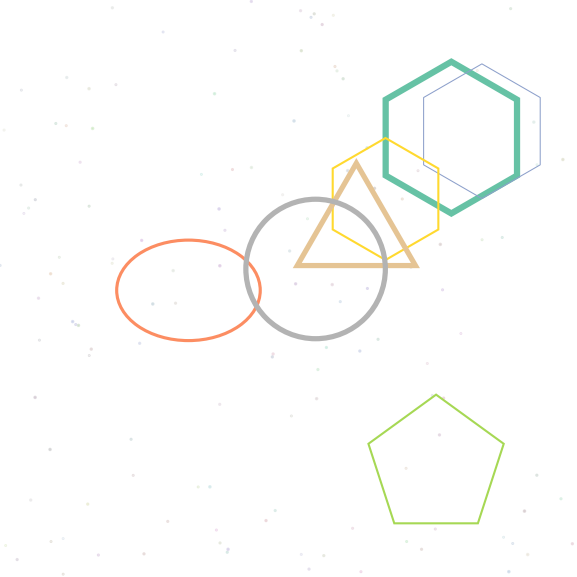[{"shape": "hexagon", "thickness": 3, "radius": 0.66, "center": [0.782, 0.761]}, {"shape": "oval", "thickness": 1.5, "radius": 0.62, "center": [0.326, 0.496]}, {"shape": "hexagon", "thickness": 0.5, "radius": 0.58, "center": [0.834, 0.772]}, {"shape": "pentagon", "thickness": 1, "radius": 0.62, "center": [0.755, 0.193]}, {"shape": "hexagon", "thickness": 1, "radius": 0.53, "center": [0.668, 0.655]}, {"shape": "triangle", "thickness": 2.5, "radius": 0.59, "center": [0.617, 0.598]}, {"shape": "circle", "thickness": 2.5, "radius": 0.6, "center": [0.547, 0.533]}]